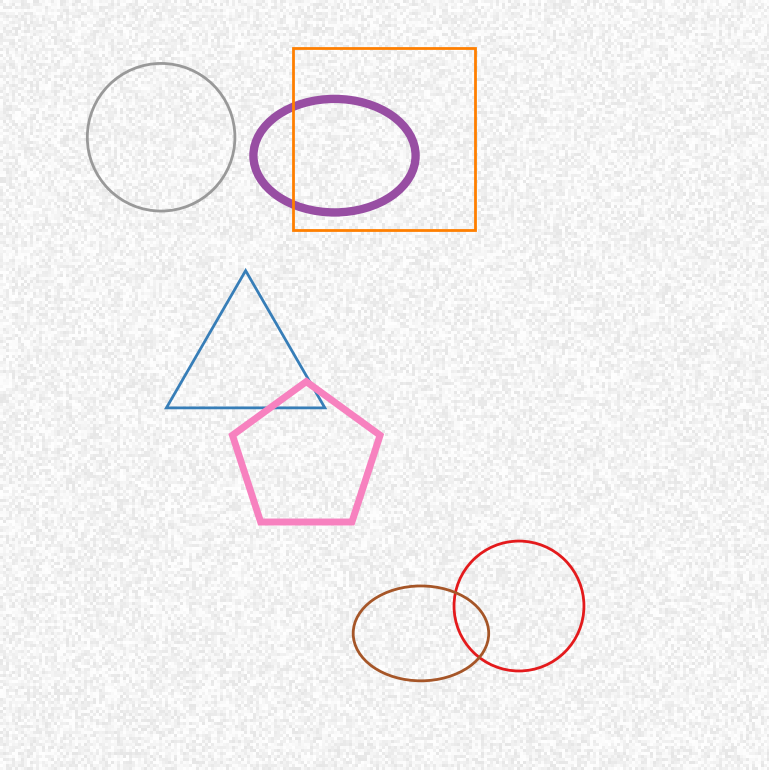[{"shape": "circle", "thickness": 1, "radius": 0.42, "center": [0.674, 0.213]}, {"shape": "triangle", "thickness": 1, "radius": 0.59, "center": [0.319, 0.53]}, {"shape": "oval", "thickness": 3, "radius": 0.53, "center": [0.434, 0.798]}, {"shape": "square", "thickness": 1, "radius": 0.59, "center": [0.499, 0.819]}, {"shape": "oval", "thickness": 1, "radius": 0.44, "center": [0.547, 0.177]}, {"shape": "pentagon", "thickness": 2.5, "radius": 0.5, "center": [0.398, 0.404]}, {"shape": "circle", "thickness": 1, "radius": 0.48, "center": [0.209, 0.822]}]